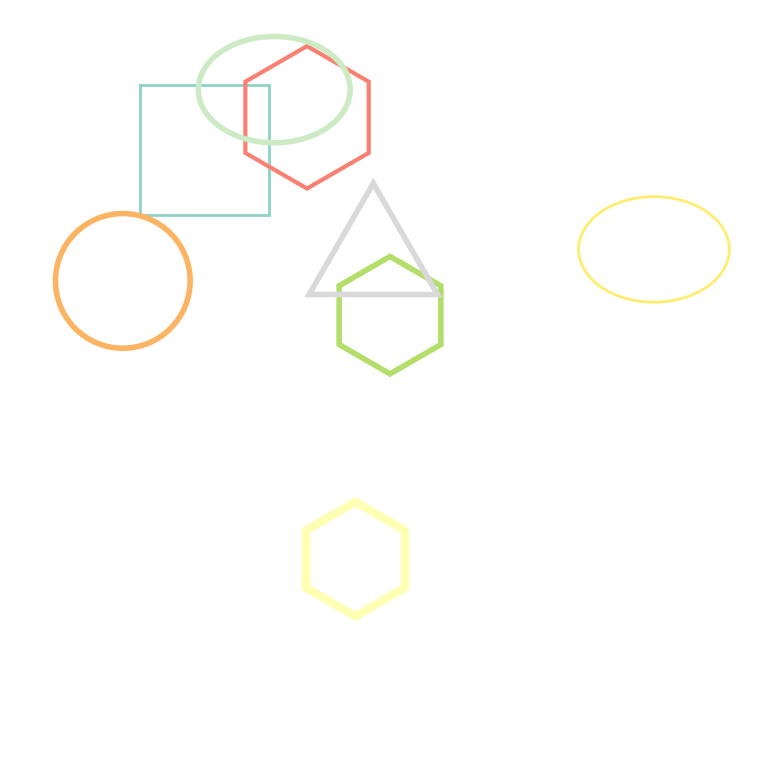[{"shape": "square", "thickness": 1, "radius": 0.42, "center": [0.266, 0.805]}, {"shape": "hexagon", "thickness": 3, "radius": 0.37, "center": [0.462, 0.274]}, {"shape": "hexagon", "thickness": 1.5, "radius": 0.46, "center": [0.399, 0.848]}, {"shape": "circle", "thickness": 2, "radius": 0.44, "center": [0.159, 0.635]}, {"shape": "hexagon", "thickness": 2, "radius": 0.38, "center": [0.507, 0.591]}, {"shape": "triangle", "thickness": 2, "radius": 0.48, "center": [0.485, 0.666]}, {"shape": "oval", "thickness": 2, "radius": 0.49, "center": [0.356, 0.884]}, {"shape": "oval", "thickness": 1, "radius": 0.49, "center": [0.849, 0.676]}]